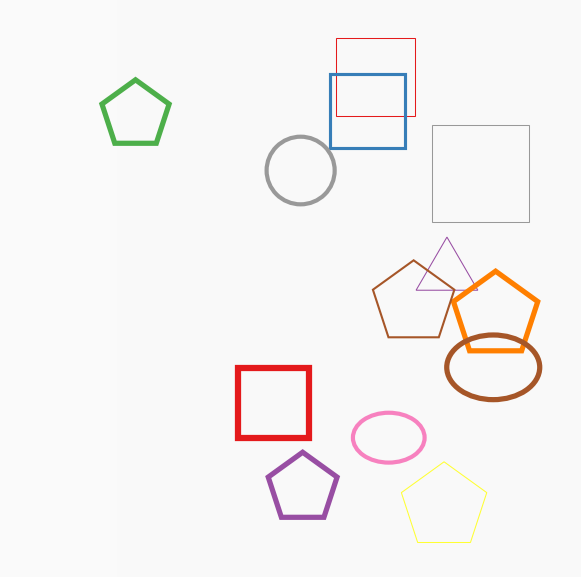[{"shape": "square", "thickness": 3, "radius": 0.31, "center": [0.471, 0.302]}, {"shape": "square", "thickness": 0.5, "radius": 0.34, "center": [0.646, 0.865]}, {"shape": "square", "thickness": 1.5, "radius": 0.32, "center": [0.632, 0.807]}, {"shape": "pentagon", "thickness": 2.5, "radius": 0.3, "center": [0.233, 0.8]}, {"shape": "triangle", "thickness": 0.5, "radius": 0.31, "center": [0.769, 0.527]}, {"shape": "pentagon", "thickness": 2.5, "radius": 0.31, "center": [0.521, 0.154]}, {"shape": "pentagon", "thickness": 2.5, "radius": 0.38, "center": [0.853, 0.453]}, {"shape": "pentagon", "thickness": 0.5, "radius": 0.39, "center": [0.764, 0.122]}, {"shape": "pentagon", "thickness": 1, "radius": 0.37, "center": [0.712, 0.475]}, {"shape": "oval", "thickness": 2.5, "radius": 0.4, "center": [0.849, 0.363]}, {"shape": "oval", "thickness": 2, "radius": 0.31, "center": [0.669, 0.241]}, {"shape": "square", "thickness": 0.5, "radius": 0.42, "center": [0.826, 0.699]}, {"shape": "circle", "thickness": 2, "radius": 0.29, "center": [0.517, 0.704]}]